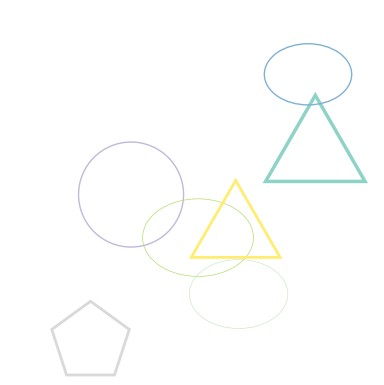[{"shape": "triangle", "thickness": 2.5, "radius": 0.75, "center": [0.819, 0.603]}, {"shape": "circle", "thickness": 1, "radius": 0.68, "center": [0.34, 0.495]}, {"shape": "oval", "thickness": 1, "radius": 0.57, "center": [0.8, 0.807]}, {"shape": "oval", "thickness": 0.5, "radius": 0.72, "center": [0.514, 0.383]}, {"shape": "pentagon", "thickness": 2, "radius": 0.53, "center": [0.235, 0.112]}, {"shape": "oval", "thickness": 0.5, "radius": 0.64, "center": [0.62, 0.236]}, {"shape": "triangle", "thickness": 2, "radius": 0.67, "center": [0.612, 0.398]}]